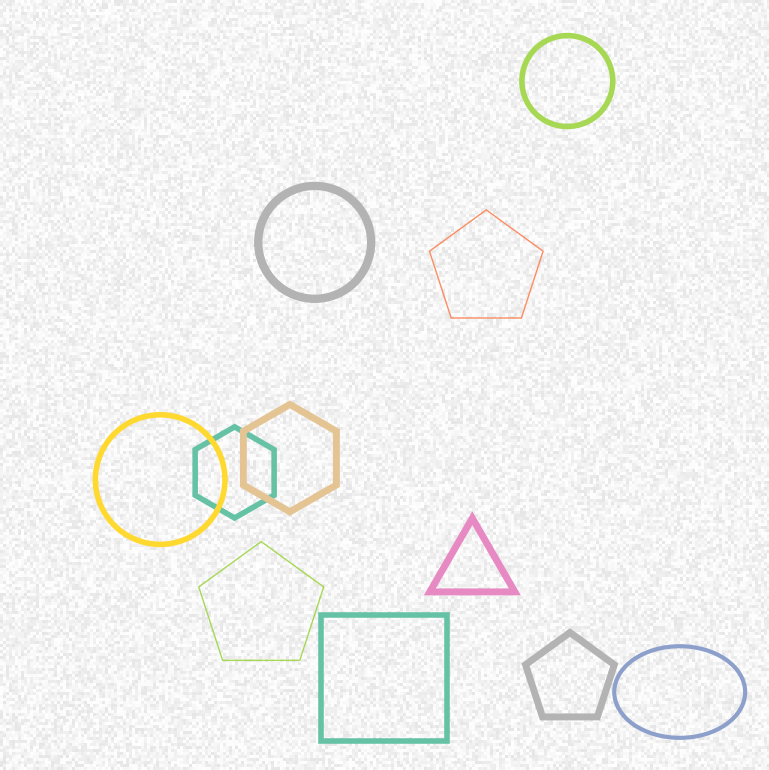[{"shape": "hexagon", "thickness": 2, "radius": 0.3, "center": [0.305, 0.386]}, {"shape": "square", "thickness": 2, "radius": 0.41, "center": [0.499, 0.12]}, {"shape": "pentagon", "thickness": 0.5, "radius": 0.39, "center": [0.632, 0.65]}, {"shape": "oval", "thickness": 1.5, "radius": 0.42, "center": [0.883, 0.101]}, {"shape": "triangle", "thickness": 2.5, "radius": 0.32, "center": [0.613, 0.263]}, {"shape": "circle", "thickness": 2, "radius": 0.3, "center": [0.737, 0.895]}, {"shape": "pentagon", "thickness": 0.5, "radius": 0.43, "center": [0.339, 0.211]}, {"shape": "circle", "thickness": 2, "radius": 0.42, "center": [0.208, 0.377]}, {"shape": "hexagon", "thickness": 2.5, "radius": 0.35, "center": [0.376, 0.405]}, {"shape": "circle", "thickness": 3, "radius": 0.37, "center": [0.409, 0.685]}, {"shape": "pentagon", "thickness": 2.5, "radius": 0.3, "center": [0.74, 0.118]}]